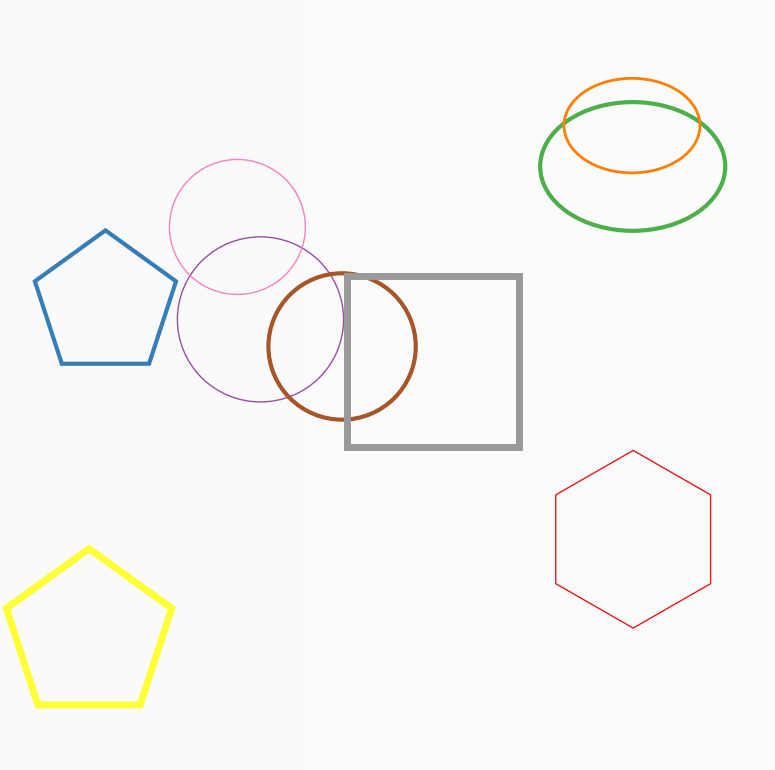[{"shape": "hexagon", "thickness": 0.5, "radius": 0.58, "center": [0.817, 0.3]}, {"shape": "pentagon", "thickness": 1.5, "radius": 0.48, "center": [0.136, 0.605]}, {"shape": "oval", "thickness": 1.5, "radius": 0.6, "center": [0.816, 0.784]}, {"shape": "circle", "thickness": 0.5, "radius": 0.54, "center": [0.336, 0.585]}, {"shape": "oval", "thickness": 1, "radius": 0.44, "center": [0.815, 0.837]}, {"shape": "pentagon", "thickness": 2.5, "radius": 0.56, "center": [0.115, 0.175]}, {"shape": "circle", "thickness": 1.5, "radius": 0.48, "center": [0.441, 0.55]}, {"shape": "circle", "thickness": 0.5, "radius": 0.44, "center": [0.306, 0.705]}, {"shape": "square", "thickness": 2.5, "radius": 0.55, "center": [0.559, 0.53]}]